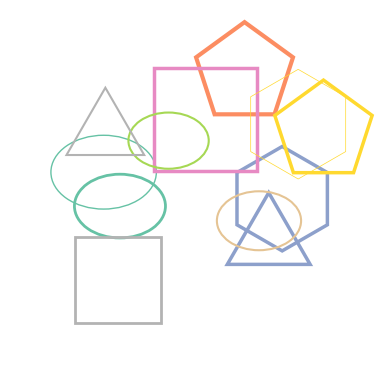[{"shape": "oval", "thickness": 1, "radius": 0.68, "center": [0.269, 0.553]}, {"shape": "oval", "thickness": 2, "radius": 0.59, "center": [0.312, 0.465]}, {"shape": "pentagon", "thickness": 3, "radius": 0.66, "center": [0.635, 0.81]}, {"shape": "triangle", "thickness": 2.5, "radius": 0.62, "center": [0.698, 0.375]}, {"shape": "hexagon", "thickness": 2.5, "radius": 0.68, "center": [0.733, 0.484]}, {"shape": "square", "thickness": 2.5, "radius": 0.67, "center": [0.533, 0.691]}, {"shape": "oval", "thickness": 1.5, "radius": 0.52, "center": [0.438, 0.635]}, {"shape": "pentagon", "thickness": 2.5, "radius": 0.66, "center": [0.84, 0.659]}, {"shape": "hexagon", "thickness": 0.5, "radius": 0.71, "center": [0.775, 0.677]}, {"shape": "oval", "thickness": 1.5, "radius": 0.55, "center": [0.673, 0.427]}, {"shape": "square", "thickness": 2, "radius": 0.56, "center": [0.306, 0.273]}, {"shape": "triangle", "thickness": 1.5, "radius": 0.58, "center": [0.274, 0.656]}]